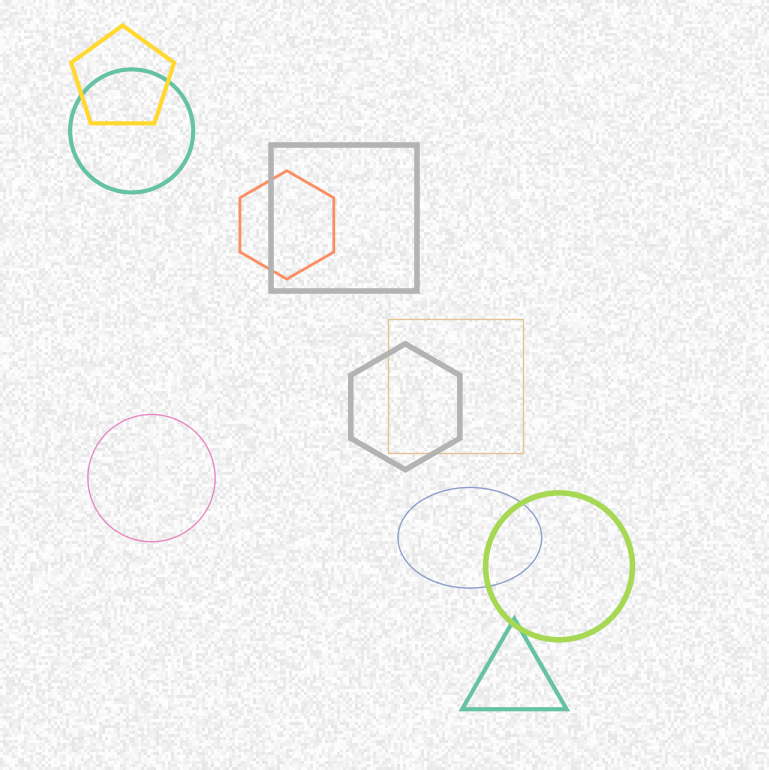[{"shape": "circle", "thickness": 1.5, "radius": 0.4, "center": [0.171, 0.83]}, {"shape": "triangle", "thickness": 1.5, "radius": 0.39, "center": [0.668, 0.118]}, {"shape": "hexagon", "thickness": 1, "radius": 0.35, "center": [0.373, 0.708]}, {"shape": "oval", "thickness": 0.5, "radius": 0.47, "center": [0.61, 0.302]}, {"shape": "circle", "thickness": 0.5, "radius": 0.41, "center": [0.197, 0.379]}, {"shape": "circle", "thickness": 2, "radius": 0.48, "center": [0.726, 0.265]}, {"shape": "pentagon", "thickness": 1.5, "radius": 0.35, "center": [0.159, 0.897]}, {"shape": "square", "thickness": 0.5, "radius": 0.44, "center": [0.591, 0.499]}, {"shape": "square", "thickness": 2, "radius": 0.47, "center": [0.447, 0.717]}, {"shape": "hexagon", "thickness": 2, "radius": 0.41, "center": [0.526, 0.472]}]